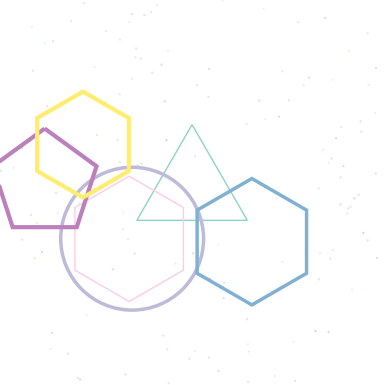[{"shape": "triangle", "thickness": 1, "radius": 0.83, "center": [0.499, 0.511]}, {"shape": "circle", "thickness": 2.5, "radius": 0.93, "center": [0.343, 0.38]}, {"shape": "hexagon", "thickness": 2.5, "radius": 0.82, "center": [0.654, 0.372]}, {"shape": "hexagon", "thickness": 1, "radius": 0.81, "center": [0.335, 0.38]}, {"shape": "pentagon", "thickness": 3, "radius": 0.71, "center": [0.116, 0.524]}, {"shape": "hexagon", "thickness": 3, "radius": 0.69, "center": [0.216, 0.625]}]